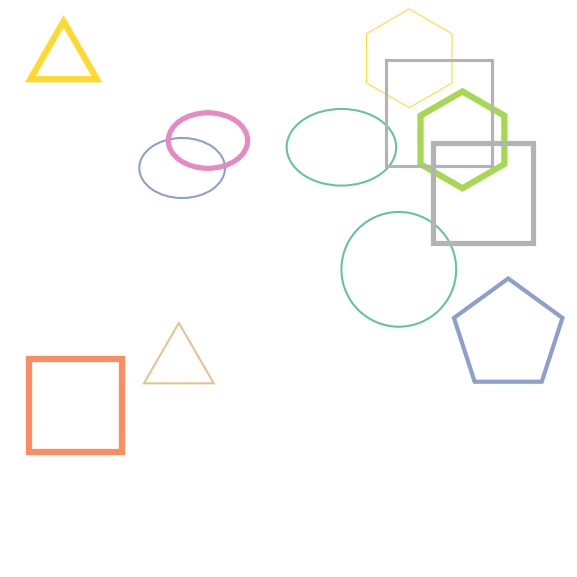[{"shape": "oval", "thickness": 1, "radius": 0.47, "center": [0.591, 0.744]}, {"shape": "circle", "thickness": 1, "radius": 0.5, "center": [0.691, 0.533]}, {"shape": "square", "thickness": 3, "radius": 0.4, "center": [0.131, 0.297]}, {"shape": "pentagon", "thickness": 2, "radius": 0.49, "center": [0.88, 0.418]}, {"shape": "oval", "thickness": 1, "radius": 0.37, "center": [0.315, 0.708]}, {"shape": "oval", "thickness": 2.5, "radius": 0.34, "center": [0.36, 0.756]}, {"shape": "hexagon", "thickness": 3, "radius": 0.42, "center": [0.801, 0.757]}, {"shape": "triangle", "thickness": 3, "radius": 0.33, "center": [0.11, 0.895]}, {"shape": "hexagon", "thickness": 0.5, "radius": 0.43, "center": [0.709, 0.898]}, {"shape": "triangle", "thickness": 1, "radius": 0.35, "center": [0.31, 0.37]}, {"shape": "square", "thickness": 1.5, "radius": 0.46, "center": [0.76, 0.803]}, {"shape": "square", "thickness": 2.5, "radius": 0.43, "center": [0.836, 0.665]}]